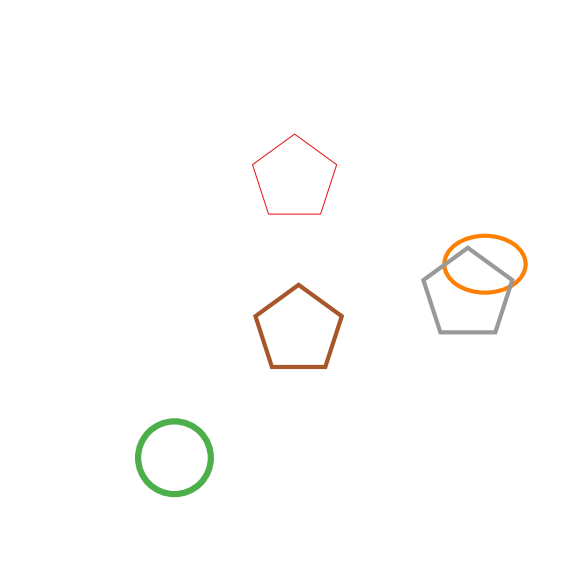[{"shape": "pentagon", "thickness": 0.5, "radius": 0.38, "center": [0.51, 0.69]}, {"shape": "circle", "thickness": 3, "radius": 0.31, "center": [0.302, 0.207]}, {"shape": "oval", "thickness": 2, "radius": 0.35, "center": [0.84, 0.542]}, {"shape": "pentagon", "thickness": 2, "radius": 0.39, "center": [0.517, 0.427]}, {"shape": "pentagon", "thickness": 2, "radius": 0.4, "center": [0.81, 0.489]}]